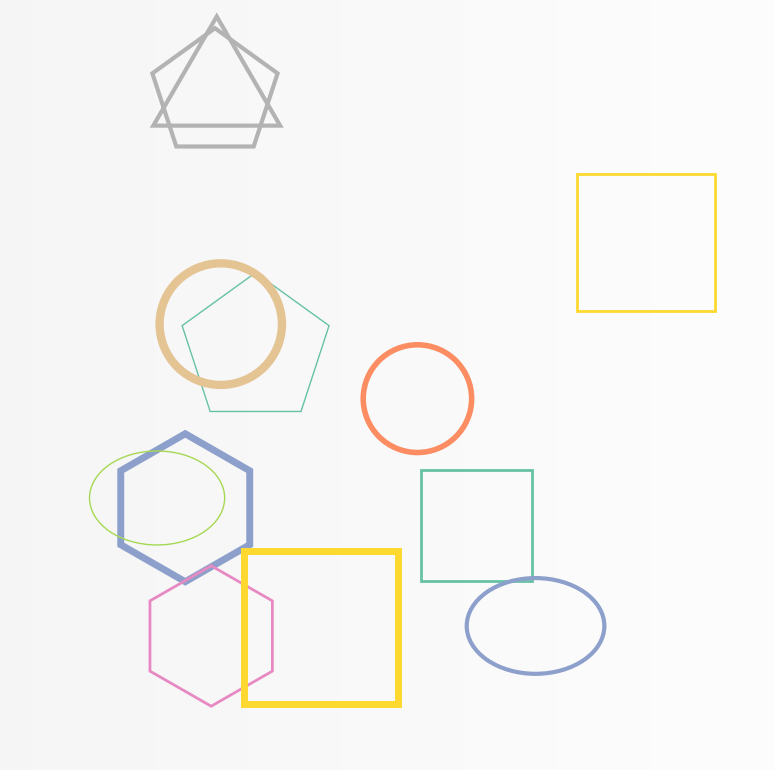[{"shape": "square", "thickness": 1, "radius": 0.36, "center": [0.615, 0.317]}, {"shape": "pentagon", "thickness": 0.5, "radius": 0.5, "center": [0.33, 0.546]}, {"shape": "circle", "thickness": 2, "radius": 0.35, "center": [0.539, 0.482]}, {"shape": "oval", "thickness": 1.5, "radius": 0.44, "center": [0.691, 0.187]}, {"shape": "hexagon", "thickness": 2.5, "radius": 0.48, "center": [0.239, 0.341]}, {"shape": "hexagon", "thickness": 1, "radius": 0.46, "center": [0.272, 0.174]}, {"shape": "oval", "thickness": 0.5, "radius": 0.44, "center": [0.203, 0.353]}, {"shape": "square", "thickness": 1, "radius": 0.44, "center": [0.834, 0.685]}, {"shape": "square", "thickness": 2.5, "radius": 0.5, "center": [0.415, 0.185]}, {"shape": "circle", "thickness": 3, "radius": 0.39, "center": [0.285, 0.579]}, {"shape": "pentagon", "thickness": 1.5, "radius": 0.42, "center": [0.277, 0.878]}, {"shape": "triangle", "thickness": 1.5, "radius": 0.47, "center": [0.28, 0.884]}]